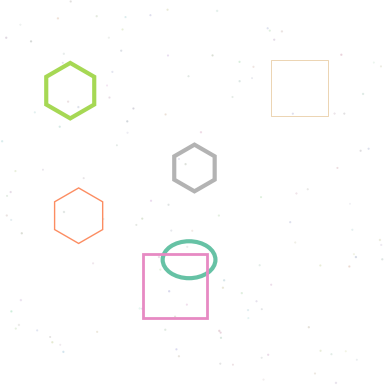[{"shape": "oval", "thickness": 3, "radius": 0.34, "center": [0.491, 0.325]}, {"shape": "hexagon", "thickness": 1, "radius": 0.36, "center": [0.204, 0.44]}, {"shape": "square", "thickness": 2, "radius": 0.42, "center": [0.453, 0.258]}, {"shape": "hexagon", "thickness": 3, "radius": 0.36, "center": [0.182, 0.765]}, {"shape": "square", "thickness": 0.5, "radius": 0.37, "center": [0.778, 0.771]}, {"shape": "hexagon", "thickness": 3, "radius": 0.3, "center": [0.505, 0.564]}]